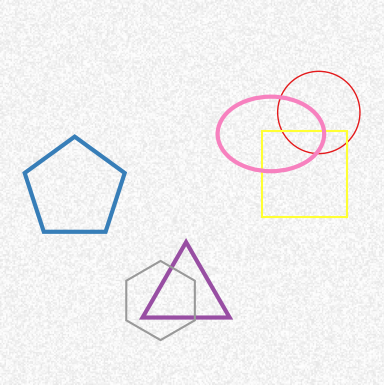[{"shape": "circle", "thickness": 1, "radius": 0.53, "center": [0.828, 0.708]}, {"shape": "pentagon", "thickness": 3, "radius": 0.68, "center": [0.194, 0.508]}, {"shape": "triangle", "thickness": 3, "radius": 0.65, "center": [0.483, 0.241]}, {"shape": "square", "thickness": 1.5, "radius": 0.56, "center": [0.79, 0.548]}, {"shape": "oval", "thickness": 3, "radius": 0.69, "center": [0.704, 0.652]}, {"shape": "hexagon", "thickness": 1.5, "radius": 0.51, "center": [0.417, 0.219]}]